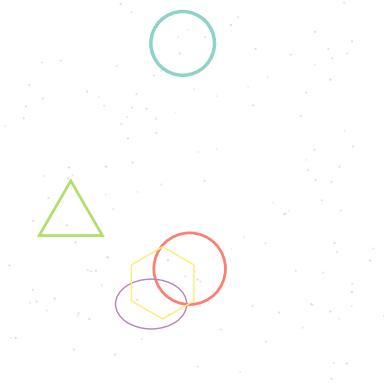[{"shape": "circle", "thickness": 2.5, "radius": 0.41, "center": [0.474, 0.887]}, {"shape": "circle", "thickness": 2, "radius": 0.46, "center": [0.493, 0.302]}, {"shape": "triangle", "thickness": 2, "radius": 0.47, "center": [0.184, 0.436]}, {"shape": "oval", "thickness": 1, "radius": 0.46, "center": [0.393, 0.21]}, {"shape": "hexagon", "thickness": 1, "radius": 0.47, "center": [0.422, 0.265]}]